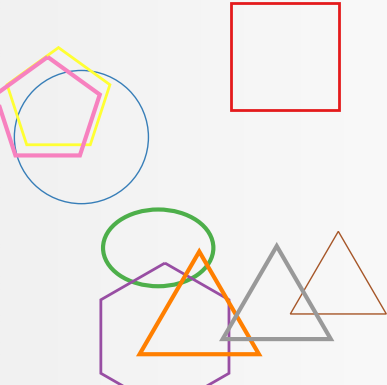[{"shape": "square", "thickness": 2, "radius": 0.7, "center": [0.735, 0.853]}, {"shape": "circle", "thickness": 1, "radius": 0.87, "center": [0.21, 0.644]}, {"shape": "oval", "thickness": 3, "radius": 0.71, "center": [0.408, 0.356]}, {"shape": "hexagon", "thickness": 2, "radius": 0.95, "center": [0.426, 0.126]}, {"shape": "triangle", "thickness": 3, "radius": 0.89, "center": [0.514, 0.169]}, {"shape": "pentagon", "thickness": 2, "radius": 0.7, "center": [0.151, 0.737]}, {"shape": "triangle", "thickness": 1, "radius": 0.72, "center": [0.873, 0.256]}, {"shape": "pentagon", "thickness": 3, "radius": 0.71, "center": [0.123, 0.711]}, {"shape": "triangle", "thickness": 3, "radius": 0.81, "center": [0.714, 0.2]}]